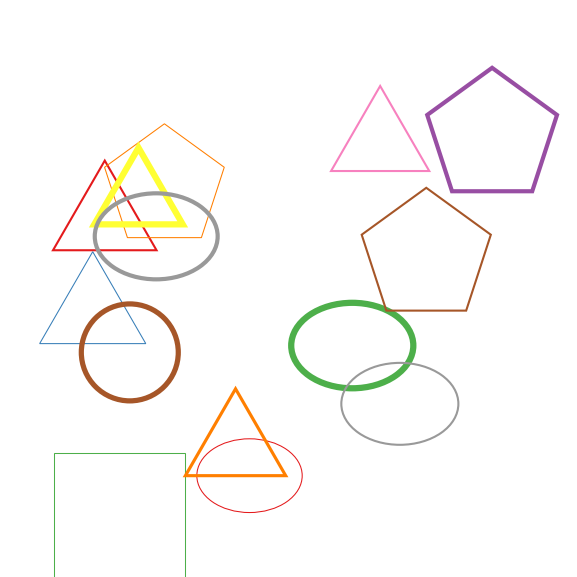[{"shape": "oval", "thickness": 0.5, "radius": 0.46, "center": [0.432, 0.175]}, {"shape": "triangle", "thickness": 1, "radius": 0.52, "center": [0.181, 0.618]}, {"shape": "triangle", "thickness": 0.5, "radius": 0.53, "center": [0.161, 0.457]}, {"shape": "square", "thickness": 0.5, "radius": 0.57, "center": [0.206, 0.102]}, {"shape": "oval", "thickness": 3, "radius": 0.53, "center": [0.61, 0.401]}, {"shape": "pentagon", "thickness": 2, "radius": 0.59, "center": [0.852, 0.764]}, {"shape": "triangle", "thickness": 1.5, "radius": 0.5, "center": [0.408, 0.226]}, {"shape": "pentagon", "thickness": 0.5, "radius": 0.54, "center": [0.285, 0.676]}, {"shape": "triangle", "thickness": 3, "radius": 0.44, "center": [0.24, 0.655]}, {"shape": "pentagon", "thickness": 1, "radius": 0.59, "center": [0.738, 0.556]}, {"shape": "circle", "thickness": 2.5, "radius": 0.42, "center": [0.225, 0.389]}, {"shape": "triangle", "thickness": 1, "radius": 0.49, "center": [0.658, 0.752]}, {"shape": "oval", "thickness": 2, "radius": 0.53, "center": [0.27, 0.59]}, {"shape": "oval", "thickness": 1, "radius": 0.51, "center": [0.692, 0.3]}]